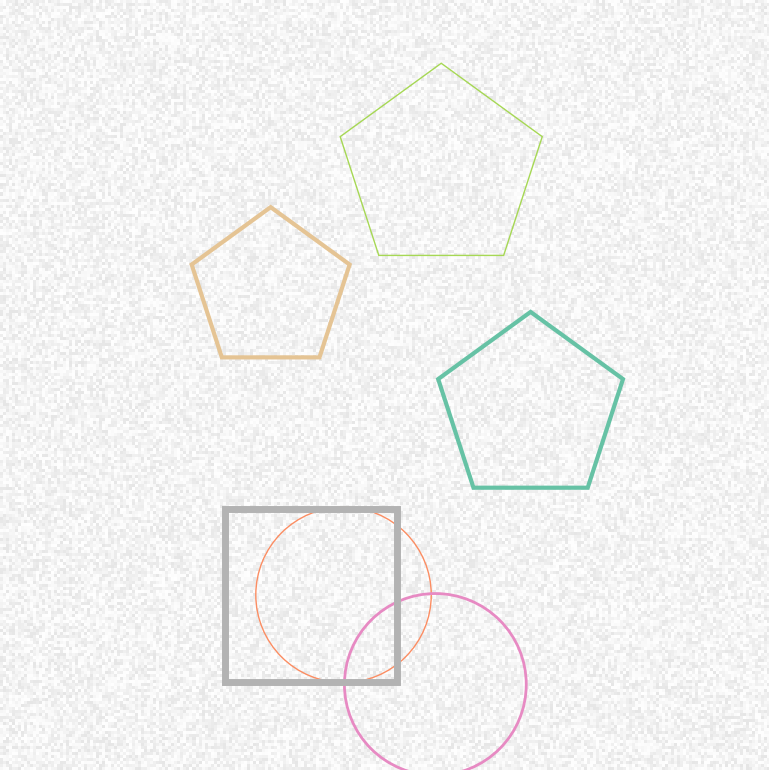[{"shape": "pentagon", "thickness": 1.5, "radius": 0.63, "center": [0.689, 0.469]}, {"shape": "circle", "thickness": 0.5, "radius": 0.57, "center": [0.446, 0.227]}, {"shape": "circle", "thickness": 1, "radius": 0.59, "center": [0.565, 0.111]}, {"shape": "pentagon", "thickness": 0.5, "radius": 0.69, "center": [0.573, 0.78]}, {"shape": "pentagon", "thickness": 1.5, "radius": 0.54, "center": [0.351, 0.623]}, {"shape": "square", "thickness": 2.5, "radius": 0.56, "center": [0.404, 0.227]}]